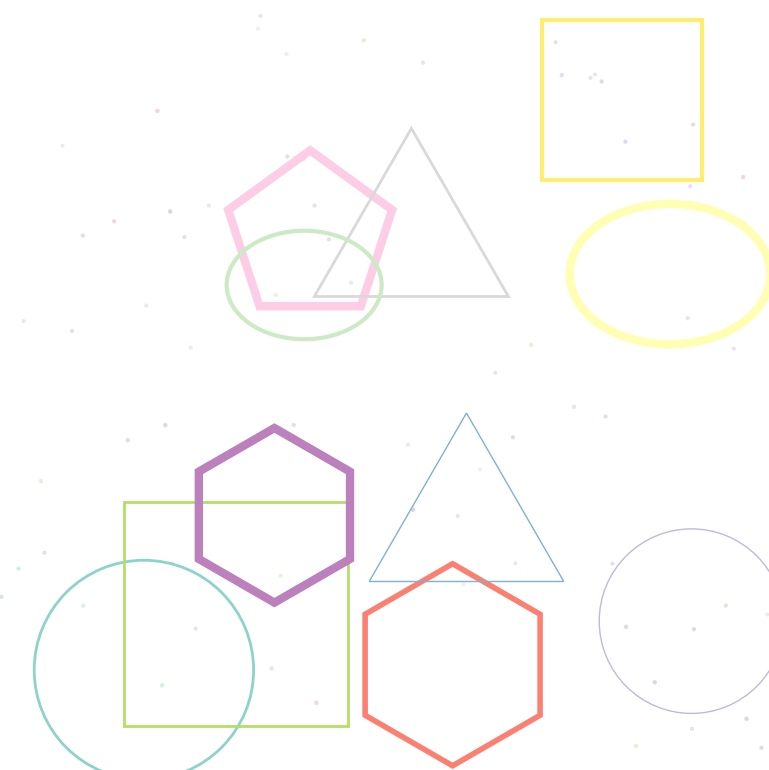[{"shape": "circle", "thickness": 1, "radius": 0.71, "center": [0.187, 0.13]}, {"shape": "oval", "thickness": 3, "radius": 0.65, "center": [0.87, 0.644]}, {"shape": "circle", "thickness": 0.5, "radius": 0.6, "center": [0.898, 0.193]}, {"shape": "hexagon", "thickness": 2, "radius": 0.66, "center": [0.588, 0.137]}, {"shape": "triangle", "thickness": 0.5, "radius": 0.73, "center": [0.606, 0.318]}, {"shape": "square", "thickness": 1, "radius": 0.73, "center": [0.307, 0.203]}, {"shape": "pentagon", "thickness": 3, "radius": 0.56, "center": [0.403, 0.693]}, {"shape": "triangle", "thickness": 1, "radius": 0.73, "center": [0.534, 0.688]}, {"shape": "hexagon", "thickness": 3, "radius": 0.57, "center": [0.356, 0.331]}, {"shape": "oval", "thickness": 1.5, "radius": 0.5, "center": [0.395, 0.63]}, {"shape": "square", "thickness": 1.5, "radius": 0.52, "center": [0.808, 0.87]}]